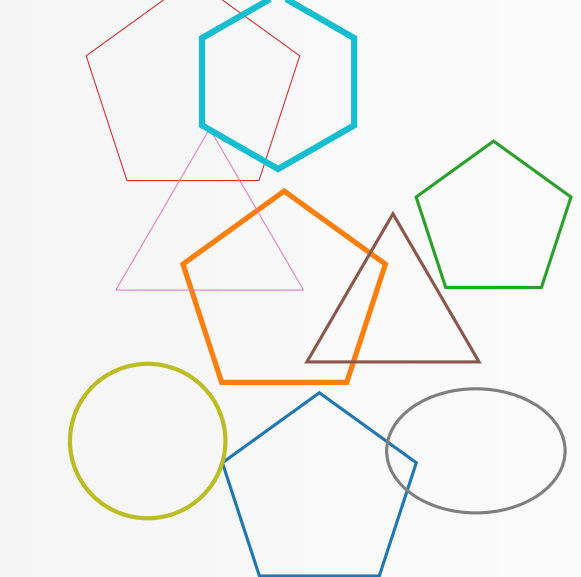[{"shape": "pentagon", "thickness": 1.5, "radius": 0.88, "center": [0.549, 0.144]}, {"shape": "pentagon", "thickness": 2.5, "radius": 0.92, "center": [0.489, 0.485]}, {"shape": "pentagon", "thickness": 1.5, "radius": 0.7, "center": [0.849, 0.615]}, {"shape": "pentagon", "thickness": 0.5, "radius": 0.97, "center": [0.332, 0.843]}, {"shape": "triangle", "thickness": 1.5, "radius": 0.85, "center": [0.676, 0.458]}, {"shape": "triangle", "thickness": 0.5, "radius": 0.93, "center": [0.361, 0.59]}, {"shape": "oval", "thickness": 1.5, "radius": 0.77, "center": [0.819, 0.218]}, {"shape": "circle", "thickness": 2, "radius": 0.67, "center": [0.254, 0.235]}, {"shape": "hexagon", "thickness": 3, "radius": 0.76, "center": [0.478, 0.858]}]